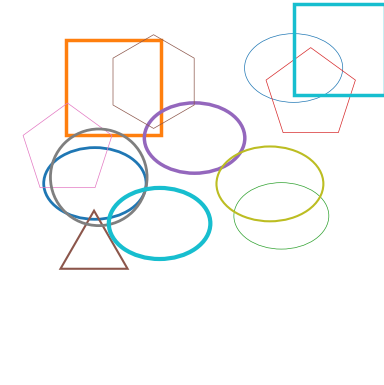[{"shape": "oval", "thickness": 2, "radius": 0.66, "center": [0.247, 0.524]}, {"shape": "oval", "thickness": 0.5, "radius": 0.64, "center": [0.763, 0.823]}, {"shape": "square", "thickness": 2.5, "radius": 0.62, "center": [0.294, 0.772]}, {"shape": "oval", "thickness": 0.5, "radius": 0.62, "center": [0.731, 0.439]}, {"shape": "pentagon", "thickness": 0.5, "radius": 0.61, "center": [0.807, 0.754]}, {"shape": "oval", "thickness": 2.5, "radius": 0.65, "center": [0.505, 0.641]}, {"shape": "hexagon", "thickness": 0.5, "radius": 0.61, "center": [0.399, 0.788]}, {"shape": "triangle", "thickness": 1.5, "radius": 0.5, "center": [0.244, 0.352]}, {"shape": "pentagon", "thickness": 0.5, "radius": 0.61, "center": [0.175, 0.611]}, {"shape": "circle", "thickness": 2, "radius": 0.63, "center": [0.257, 0.539]}, {"shape": "oval", "thickness": 1.5, "radius": 0.69, "center": [0.701, 0.522]}, {"shape": "square", "thickness": 2.5, "radius": 0.59, "center": [0.881, 0.871]}, {"shape": "oval", "thickness": 3, "radius": 0.66, "center": [0.414, 0.42]}]